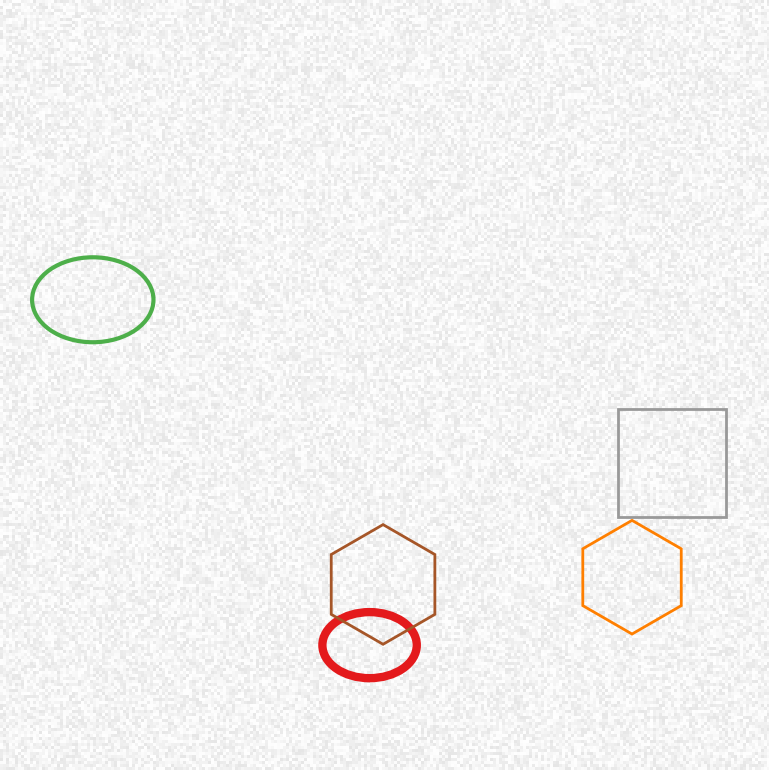[{"shape": "oval", "thickness": 3, "radius": 0.31, "center": [0.48, 0.162]}, {"shape": "oval", "thickness": 1.5, "radius": 0.39, "center": [0.121, 0.611]}, {"shape": "hexagon", "thickness": 1, "radius": 0.37, "center": [0.821, 0.25]}, {"shape": "hexagon", "thickness": 1, "radius": 0.39, "center": [0.497, 0.241]}, {"shape": "square", "thickness": 1, "radius": 0.35, "center": [0.872, 0.399]}]